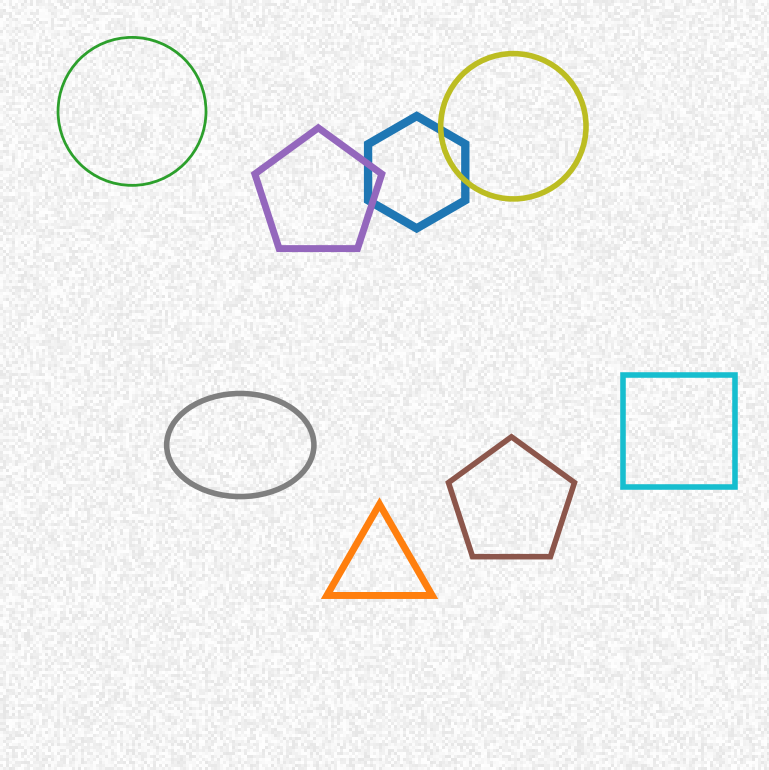[{"shape": "hexagon", "thickness": 3, "radius": 0.36, "center": [0.541, 0.776]}, {"shape": "triangle", "thickness": 2.5, "radius": 0.39, "center": [0.493, 0.266]}, {"shape": "circle", "thickness": 1, "radius": 0.48, "center": [0.171, 0.855]}, {"shape": "pentagon", "thickness": 2.5, "radius": 0.43, "center": [0.413, 0.747]}, {"shape": "pentagon", "thickness": 2, "radius": 0.43, "center": [0.664, 0.347]}, {"shape": "oval", "thickness": 2, "radius": 0.48, "center": [0.312, 0.422]}, {"shape": "circle", "thickness": 2, "radius": 0.47, "center": [0.667, 0.836]}, {"shape": "square", "thickness": 2, "radius": 0.37, "center": [0.882, 0.44]}]